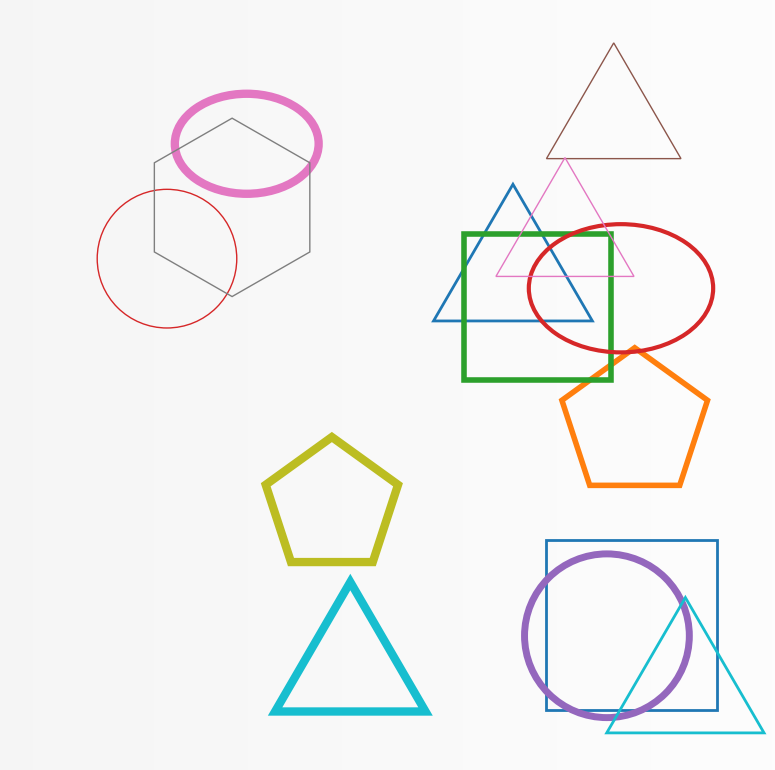[{"shape": "triangle", "thickness": 1, "radius": 0.59, "center": [0.662, 0.642]}, {"shape": "square", "thickness": 1, "radius": 0.55, "center": [0.815, 0.189]}, {"shape": "pentagon", "thickness": 2, "radius": 0.49, "center": [0.819, 0.45]}, {"shape": "square", "thickness": 2, "radius": 0.47, "center": [0.694, 0.602]}, {"shape": "circle", "thickness": 0.5, "radius": 0.45, "center": [0.215, 0.664]}, {"shape": "oval", "thickness": 1.5, "radius": 0.59, "center": [0.801, 0.626]}, {"shape": "circle", "thickness": 2.5, "radius": 0.53, "center": [0.783, 0.174]}, {"shape": "triangle", "thickness": 0.5, "radius": 0.5, "center": [0.792, 0.844]}, {"shape": "oval", "thickness": 3, "radius": 0.46, "center": [0.318, 0.813]}, {"shape": "triangle", "thickness": 0.5, "radius": 0.51, "center": [0.729, 0.692]}, {"shape": "hexagon", "thickness": 0.5, "radius": 0.58, "center": [0.299, 0.731]}, {"shape": "pentagon", "thickness": 3, "radius": 0.45, "center": [0.428, 0.343]}, {"shape": "triangle", "thickness": 3, "radius": 0.56, "center": [0.452, 0.132]}, {"shape": "triangle", "thickness": 1, "radius": 0.59, "center": [0.884, 0.107]}]